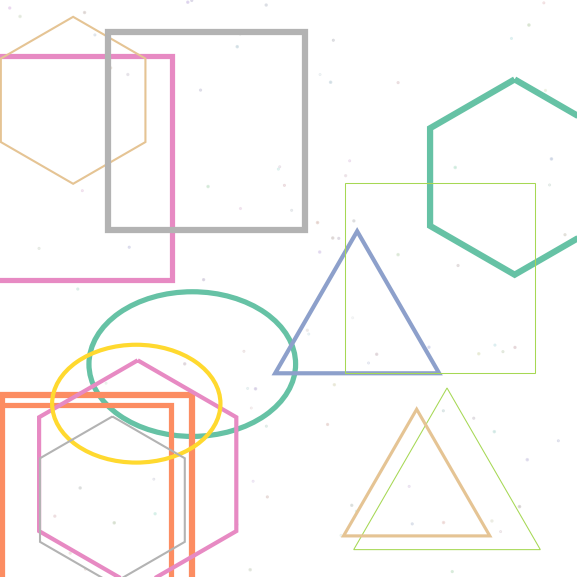[{"shape": "hexagon", "thickness": 3, "radius": 0.85, "center": [0.891, 0.693]}, {"shape": "oval", "thickness": 2.5, "radius": 0.89, "center": [0.333, 0.369]}, {"shape": "square", "thickness": 3, "radius": 0.82, "center": [0.168, 0.151]}, {"shape": "square", "thickness": 2.5, "radius": 0.77, "center": [0.144, 0.145]}, {"shape": "triangle", "thickness": 2, "radius": 0.82, "center": [0.618, 0.435]}, {"shape": "hexagon", "thickness": 2, "radius": 0.99, "center": [0.238, 0.178]}, {"shape": "square", "thickness": 2.5, "radius": 0.97, "center": [0.105, 0.709]}, {"shape": "square", "thickness": 0.5, "radius": 0.82, "center": [0.762, 0.517]}, {"shape": "triangle", "thickness": 0.5, "radius": 0.93, "center": [0.774, 0.141]}, {"shape": "oval", "thickness": 2, "radius": 0.73, "center": [0.236, 0.3]}, {"shape": "triangle", "thickness": 1.5, "radius": 0.73, "center": [0.721, 0.144]}, {"shape": "hexagon", "thickness": 1, "radius": 0.72, "center": [0.127, 0.825]}, {"shape": "square", "thickness": 3, "radius": 0.85, "center": [0.358, 0.772]}, {"shape": "hexagon", "thickness": 1, "radius": 0.72, "center": [0.195, 0.133]}]